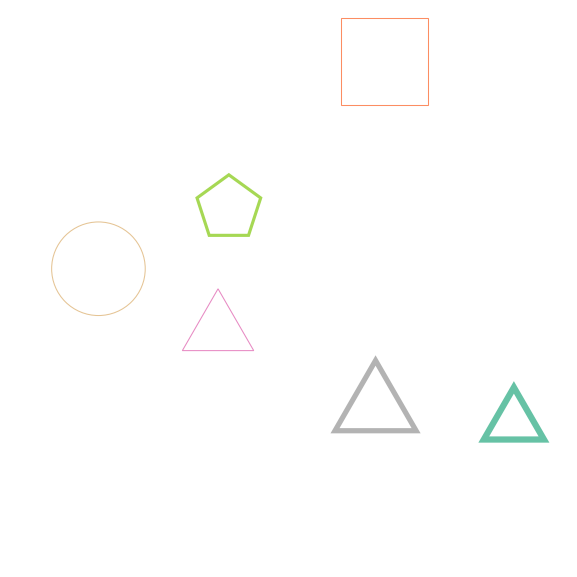[{"shape": "triangle", "thickness": 3, "radius": 0.3, "center": [0.89, 0.268]}, {"shape": "square", "thickness": 0.5, "radius": 0.38, "center": [0.666, 0.892]}, {"shape": "triangle", "thickness": 0.5, "radius": 0.36, "center": [0.378, 0.428]}, {"shape": "pentagon", "thickness": 1.5, "radius": 0.29, "center": [0.396, 0.638]}, {"shape": "circle", "thickness": 0.5, "radius": 0.41, "center": [0.17, 0.534]}, {"shape": "triangle", "thickness": 2.5, "radius": 0.41, "center": [0.65, 0.294]}]